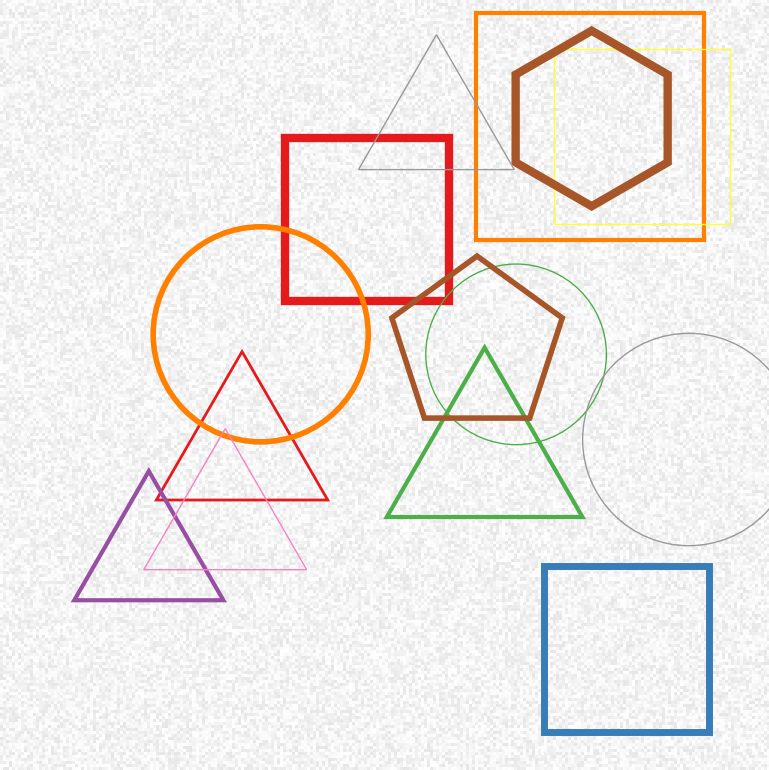[{"shape": "square", "thickness": 3, "radius": 0.53, "center": [0.476, 0.715]}, {"shape": "triangle", "thickness": 1, "radius": 0.64, "center": [0.314, 0.415]}, {"shape": "square", "thickness": 2.5, "radius": 0.54, "center": [0.813, 0.158]}, {"shape": "triangle", "thickness": 1.5, "radius": 0.73, "center": [0.629, 0.402]}, {"shape": "circle", "thickness": 0.5, "radius": 0.59, "center": [0.67, 0.54]}, {"shape": "triangle", "thickness": 1.5, "radius": 0.56, "center": [0.193, 0.276]}, {"shape": "square", "thickness": 1.5, "radius": 0.74, "center": [0.766, 0.836]}, {"shape": "circle", "thickness": 2, "radius": 0.7, "center": [0.339, 0.566]}, {"shape": "square", "thickness": 0.5, "radius": 0.57, "center": [0.834, 0.823]}, {"shape": "pentagon", "thickness": 2, "radius": 0.58, "center": [0.62, 0.551]}, {"shape": "hexagon", "thickness": 3, "radius": 0.57, "center": [0.768, 0.846]}, {"shape": "triangle", "thickness": 0.5, "radius": 0.61, "center": [0.293, 0.321]}, {"shape": "triangle", "thickness": 0.5, "radius": 0.58, "center": [0.567, 0.838]}, {"shape": "circle", "thickness": 0.5, "radius": 0.69, "center": [0.895, 0.429]}]